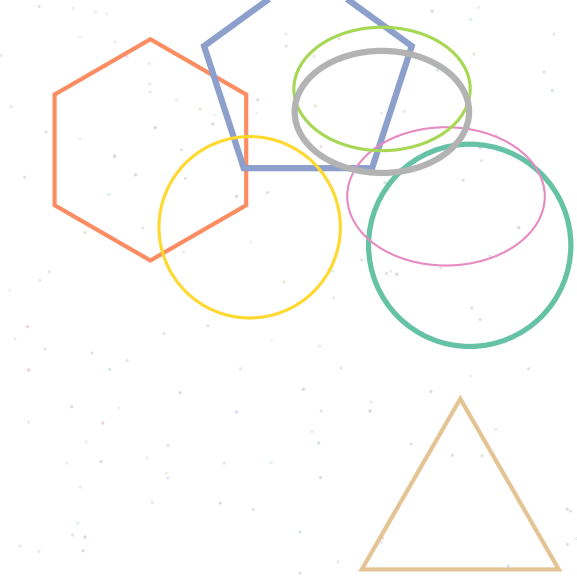[{"shape": "circle", "thickness": 2.5, "radius": 0.88, "center": [0.813, 0.574]}, {"shape": "hexagon", "thickness": 2, "radius": 0.96, "center": [0.26, 0.74]}, {"shape": "pentagon", "thickness": 3, "radius": 0.95, "center": [0.533, 0.861]}, {"shape": "oval", "thickness": 1, "radius": 0.86, "center": [0.772, 0.659]}, {"shape": "oval", "thickness": 1.5, "radius": 0.76, "center": [0.662, 0.845]}, {"shape": "circle", "thickness": 1.5, "radius": 0.79, "center": [0.432, 0.606]}, {"shape": "triangle", "thickness": 2, "radius": 0.98, "center": [0.797, 0.112]}, {"shape": "oval", "thickness": 3, "radius": 0.76, "center": [0.661, 0.805]}]